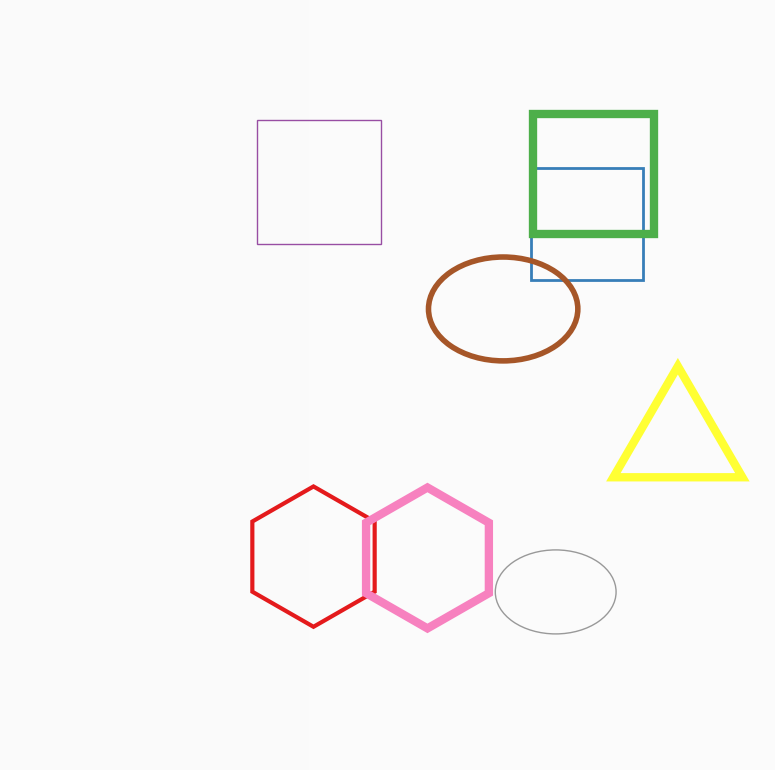[{"shape": "hexagon", "thickness": 1.5, "radius": 0.46, "center": [0.405, 0.277]}, {"shape": "square", "thickness": 1, "radius": 0.36, "center": [0.757, 0.709]}, {"shape": "square", "thickness": 3, "radius": 0.39, "center": [0.766, 0.774]}, {"shape": "square", "thickness": 0.5, "radius": 0.4, "center": [0.411, 0.764]}, {"shape": "triangle", "thickness": 3, "radius": 0.48, "center": [0.875, 0.428]}, {"shape": "oval", "thickness": 2, "radius": 0.48, "center": [0.649, 0.599]}, {"shape": "hexagon", "thickness": 3, "radius": 0.46, "center": [0.552, 0.275]}, {"shape": "oval", "thickness": 0.5, "radius": 0.39, "center": [0.717, 0.231]}]